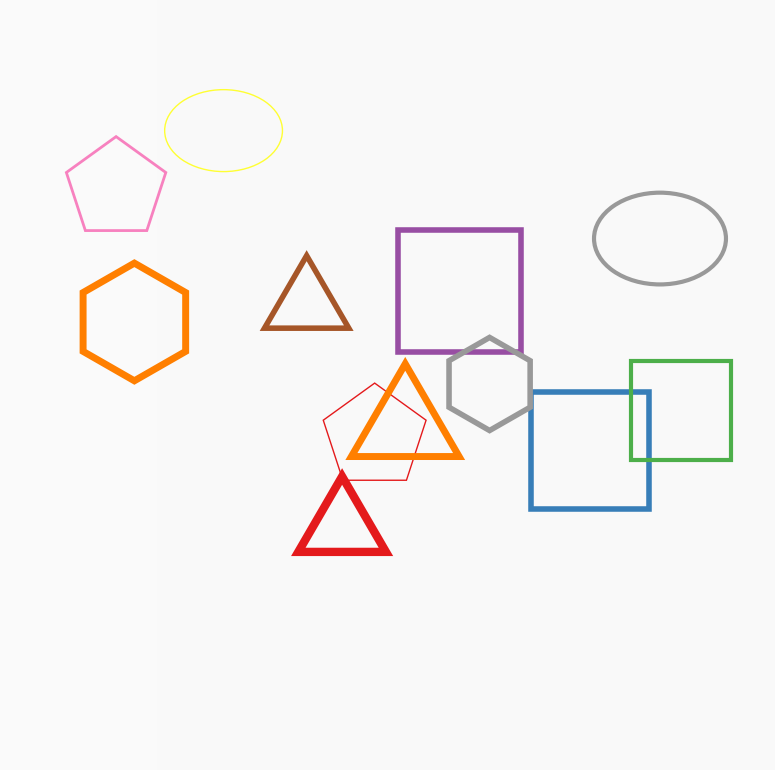[{"shape": "triangle", "thickness": 3, "radius": 0.33, "center": [0.441, 0.316]}, {"shape": "pentagon", "thickness": 0.5, "radius": 0.35, "center": [0.483, 0.433]}, {"shape": "square", "thickness": 2, "radius": 0.38, "center": [0.762, 0.415]}, {"shape": "square", "thickness": 1.5, "radius": 0.32, "center": [0.879, 0.467]}, {"shape": "square", "thickness": 2, "radius": 0.4, "center": [0.593, 0.622]}, {"shape": "hexagon", "thickness": 2.5, "radius": 0.38, "center": [0.173, 0.582]}, {"shape": "triangle", "thickness": 2.5, "radius": 0.4, "center": [0.523, 0.447]}, {"shape": "oval", "thickness": 0.5, "radius": 0.38, "center": [0.288, 0.83]}, {"shape": "triangle", "thickness": 2, "radius": 0.31, "center": [0.396, 0.605]}, {"shape": "pentagon", "thickness": 1, "radius": 0.34, "center": [0.15, 0.755]}, {"shape": "hexagon", "thickness": 2, "radius": 0.3, "center": [0.632, 0.501]}, {"shape": "oval", "thickness": 1.5, "radius": 0.43, "center": [0.852, 0.69]}]